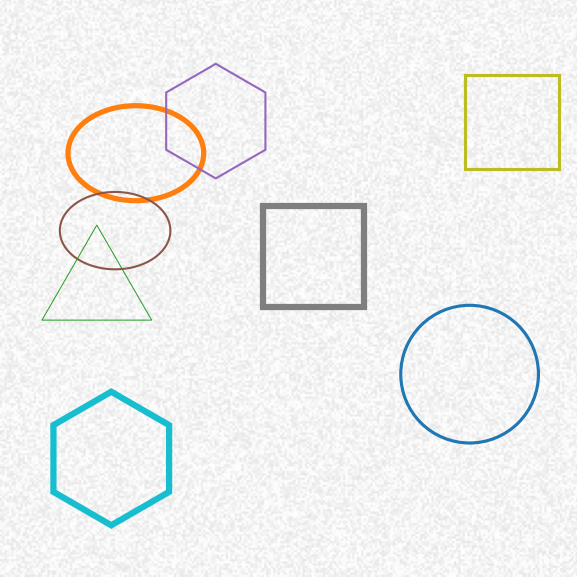[{"shape": "circle", "thickness": 1.5, "radius": 0.6, "center": [0.813, 0.351]}, {"shape": "oval", "thickness": 2.5, "radius": 0.59, "center": [0.235, 0.734]}, {"shape": "triangle", "thickness": 0.5, "radius": 0.55, "center": [0.168, 0.5]}, {"shape": "hexagon", "thickness": 1, "radius": 0.5, "center": [0.374, 0.789]}, {"shape": "oval", "thickness": 1, "radius": 0.48, "center": [0.199, 0.6]}, {"shape": "square", "thickness": 3, "radius": 0.44, "center": [0.543, 0.554]}, {"shape": "square", "thickness": 1.5, "radius": 0.41, "center": [0.886, 0.787]}, {"shape": "hexagon", "thickness": 3, "radius": 0.58, "center": [0.193, 0.205]}]